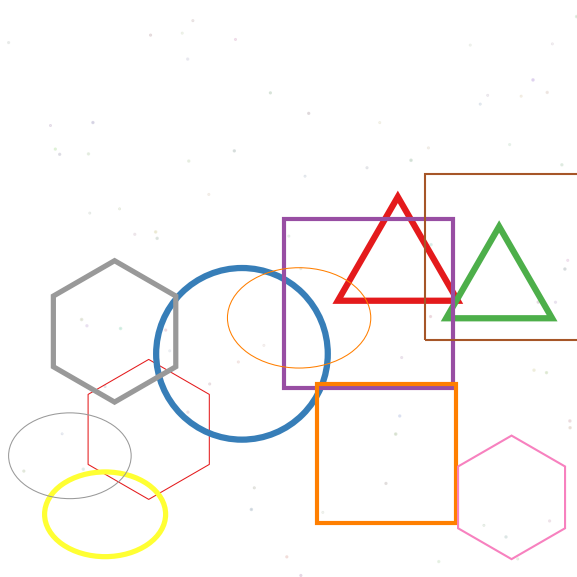[{"shape": "hexagon", "thickness": 0.5, "radius": 0.61, "center": [0.257, 0.256]}, {"shape": "triangle", "thickness": 3, "radius": 0.6, "center": [0.689, 0.538]}, {"shape": "circle", "thickness": 3, "radius": 0.74, "center": [0.419, 0.386]}, {"shape": "triangle", "thickness": 3, "radius": 0.53, "center": [0.864, 0.501]}, {"shape": "square", "thickness": 2, "radius": 0.73, "center": [0.638, 0.474]}, {"shape": "square", "thickness": 2, "radius": 0.6, "center": [0.669, 0.214]}, {"shape": "oval", "thickness": 0.5, "radius": 0.62, "center": [0.518, 0.449]}, {"shape": "oval", "thickness": 2.5, "radius": 0.52, "center": [0.182, 0.109]}, {"shape": "square", "thickness": 1, "radius": 0.72, "center": [0.88, 0.555]}, {"shape": "hexagon", "thickness": 1, "radius": 0.53, "center": [0.886, 0.138]}, {"shape": "hexagon", "thickness": 2.5, "radius": 0.61, "center": [0.198, 0.425]}, {"shape": "oval", "thickness": 0.5, "radius": 0.53, "center": [0.121, 0.21]}]